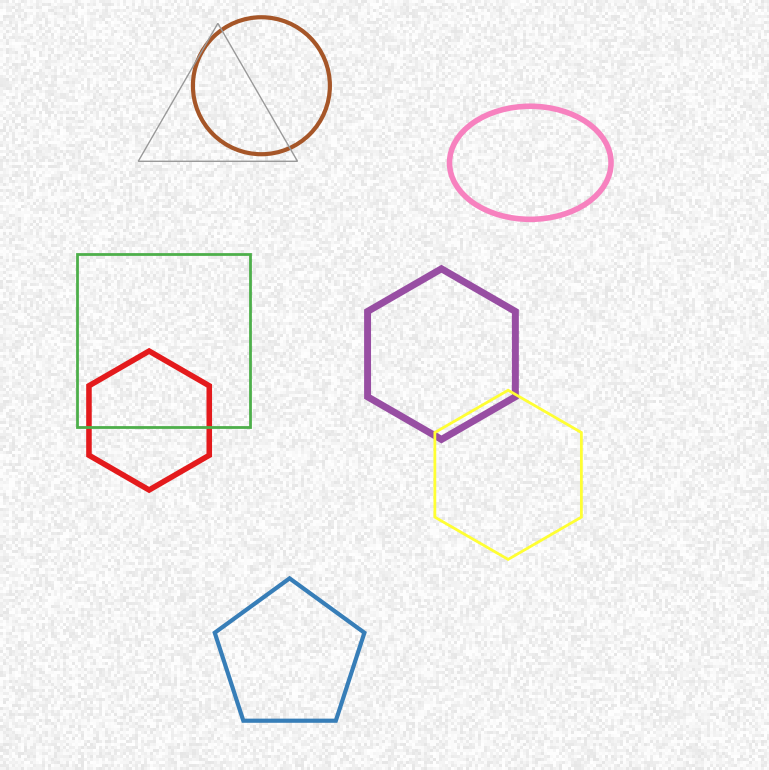[{"shape": "hexagon", "thickness": 2, "radius": 0.45, "center": [0.194, 0.454]}, {"shape": "pentagon", "thickness": 1.5, "radius": 0.51, "center": [0.376, 0.147]}, {"shape": "square", "thickness": 1, "radius": 0.56, "center": [0.212, 0.558]}, {"shape": "hexagon", "thickness": 2.5, "radius": 0.55, "center": [0.573, 0.54]}, {"shape": "hexagon", "thickness": 1, "radius": 0.55, "center": [0.66, 0.383]}, {"shape": "circle", "thickness": 1.5, "radius": 0.44, "center": [0.339, 0.889]}, {"shape": "oval", "thickness": 2, "radius": 0.52, "center": [0.689, 0.789]}, {"shape": "triangle", "thickness": 0.5, "radius": 0.6, "center": [0.283, 0.85]}]